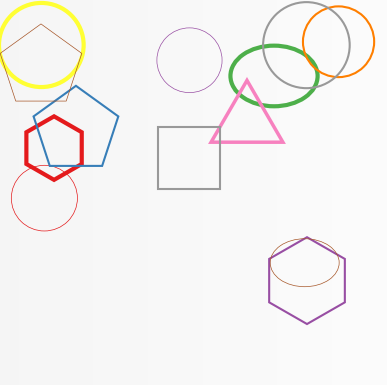[{"shape": "hexagon", "thickness": 3, "radius": 0.41, "center": [0.14, 0.615]}, {"shape": "circle", "thickness": 0.5, "radius": 0.43, "center": [0.114, 0.485]}, {"shape": "pentagon", "thickness": 1.5, "radius": 0.57, "center": [0.196, 0.662]}, {"shape": "oval", "thickness": 3, "radius": 0.56, "center": [0.707, 0.803]}, {"shape": "hexagon", "thickness": 1.5, "radius": 0.56, "center": [0.792, 0.271]}, {"shape": "circle", "thickness": 0.5, "radius": 0.42, "center": [0.489, 0.843]}, {"shape": "circle", "thickness": 1.5, "radius": 0.46, "center": [0.874, 0.892]}, {"shape": "circle", "thickness": 3, "radius": 0.55, "center": [0.107, 0.883]}, {"shape": "oval", "thickness": 0.5, "radius": 0.44, "center": [0.786, 0.318]}, {"shape": "pentagon", "thickness": 0.5, "radius": 0.55, "center": [0.106, 0.827]}, {"shape": "triangle", "thickness": 2.5, "radius": 0.53, "center": [0.637, 0.684]}, {"shape": "circle", "thickness": 1.5, "radius": 0.56, "center": [0.791, 0.883]}, {"shape": "square", "thickness": 1.5, "radius": 0.4, "center": [0.487, 0.59]}]